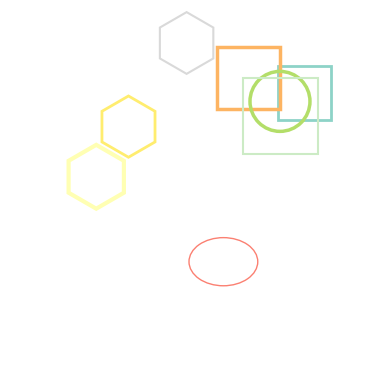[{"shape": "square", "thickness": 2, "radius": 0.35, "center": [0.791, 0.759]}, {"shape": "hexagon", "thickness": 3, "radius": 0.41, "center": [0.25, 0.541]}, {"shape": "oval", "thickness": 1, "radius": 0.45, "center": [0.58, 0.32]}, {"shape": "square", "thickness": 2.5, "radius": 0.41, "center": [0.646, 0.797]}, {"shape": "circle", "thickness": 2.5, "radius": 0.39, "center": [0.727, 0.737]}, {"shape": "hexagon", "thickness": 1.5, "radius": 0.4, "center": [0.485, 0.888]}, {"shape": "square", "thickness": 1.5, "radius": 0.49, "center": [0.729, 0.699]}, {"shape": "hexagon", "thickness": 2, "radius": 0.4, "center": [0.334, 0.671]}]